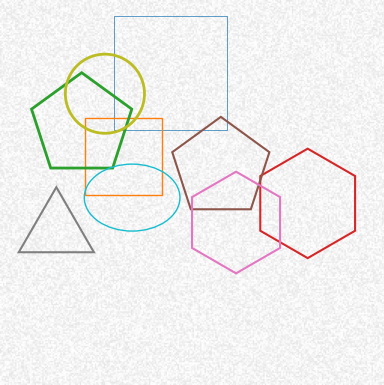[{"shape": "square", "thickness": 0.5, "radius": 0.74, "center": [0.443, 0.811]}, {"shape": "square", "thickness": 1, "radius": 0.5, "center": [0.322, 0.593]}, {"shape": "pentagon", "thickness": 2, "radius": 0.68, "center": [0.212, 0.674]}, {"shape": "hexagon", "thickness": 1.5, "radius": 0.71, "center": [0.799, 0.472]}, {"shape": "pentagon", "thickness": 1.5, "radius": 0.66, "center": [0.574, 0.564]}, {"shape": "hexagon", "thickness": 1.5, "radius": 0.66, "center": [0.613, 0.422]}, {"shape": "triangle", "thickness": 1.5, "radius": 0.56, "center": [0.146, 0.401]}, {"shape": "circle", "thickness": 2, "radius": 0.51, "center": [0.273, 0.757]}, {"shape": "oval", "thickness": 1, "radius": 0.62, "center": [0.343, 0.487]}]